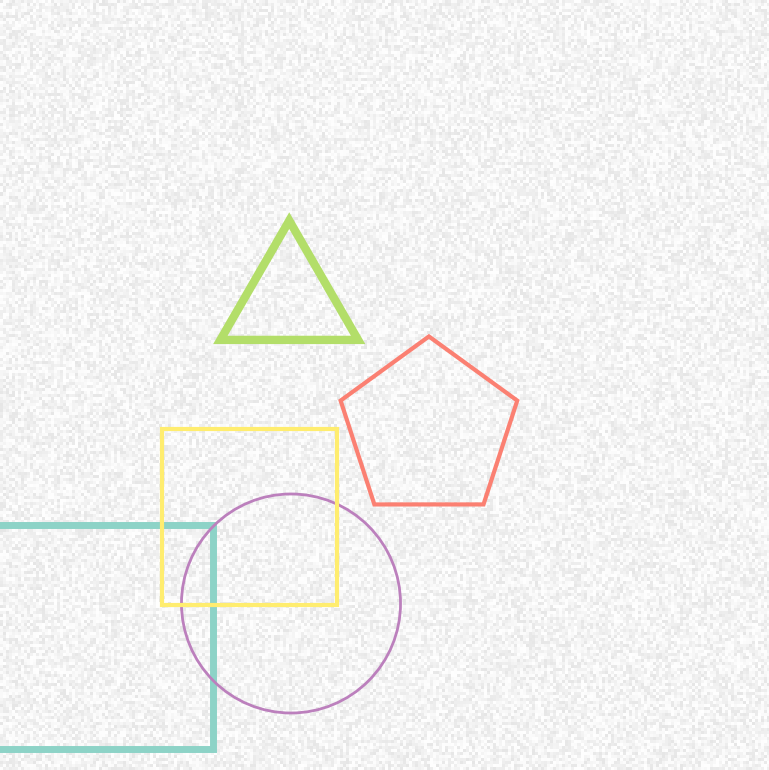[{"shape": "square", "thickness": 2.5, "radius": 0.73, "center": [0.132, 0.172]}, {"shape": "pentagon", "thickness": 1.5, "radius": 0.6, "center": [0.557, 0.442]}, {"shape": "triangle", "thickness": 3, "radius": 0.52, "center": [0.376, 0.61]}, {"shape": "circle", "thickness": 1, "radius": 0.71, "center": [0.378, 0.216]}, {"shape": "square", "thickness": 1.5, "radius": 0.57, "center": [0.324, 0.329]}]